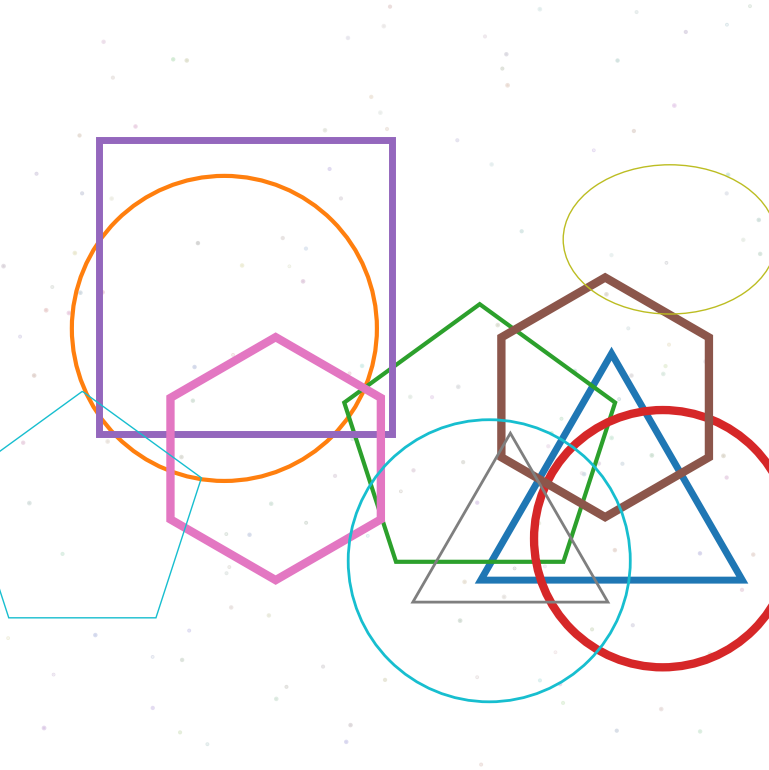[{"shape": "triangle", "thickness": 2.5, "radius": 0.98, "center": [0.794, 0.345]}, {"shape": "circle", "thickness": 1.5, "radius": 0.99, "center": [0.291, 0.573]}, {"shape": "pentagon", "thickness": 1.5, "radius": 0.92, "center": [0.623, 0.42]}, {"shape": "circle", "thickness": 3, "radius": 0.84, "center": [0.861, 0.3]}, {"shape": "square", "thickness": 2.5, "radius": 0.95, "center": [0.319, 0.627]}, {"shape": "hexagon", "thickness": 3, "radius": 0.78, "center": [0.786, 0.484]}, {"shape": "hexagon", "thickness": 3, "radius": 0.79, "center": [0.358, 0.404]}, {"shape": "triangle", "thickness": 1, "radius": 0.73, "center": [0.663, 0.291]}, {"shape": "oval", "thickness": 0.5, "radius": 0.69, "center": [0.87, 0.689]}, {"shape": "circle", "thickness": 1, "radius": 0.92, "center": [0.635, 0.272]}, {"shape": "pentagon", "thickness": 0.5, "radius": 0.81, "center": [0.107, 0.329]}]